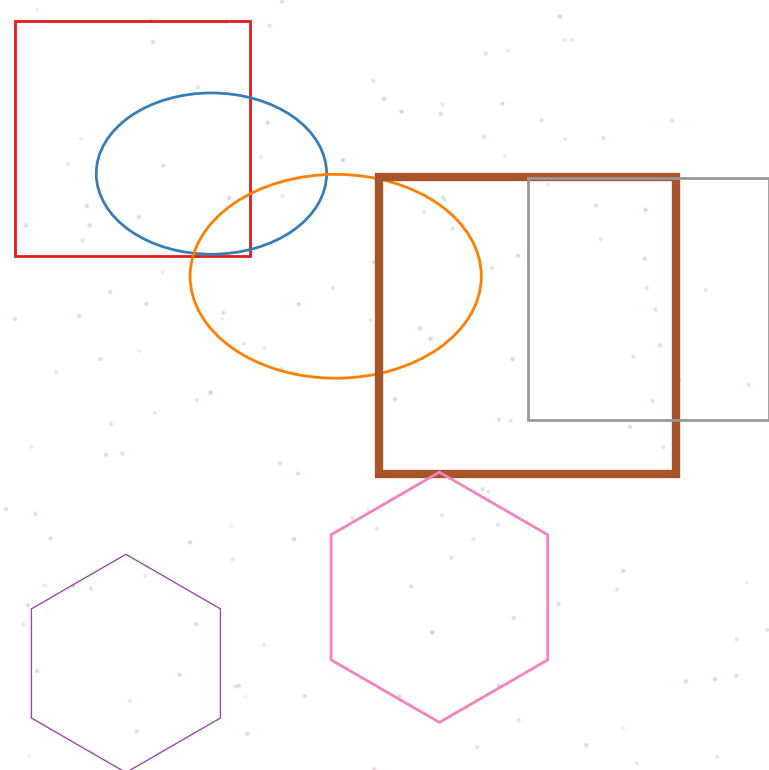[{"shape": "square", "thickness": 1, "radius": 0.76, "center": [0.172, 0.82]}, {"shape": "oval", "thickness": 1, "radius": 0.75, "center": [0.275, 0.775]}, {"shape": "hexagon", "thickness": 0.5, "radius": 0.71, "center": [0.164, 0.138]}, {"shape": "oval", "thickness": 1, "radius": 0.95, "center": [0.436, 0.641]}, {"shape": "square", "thickness": 3, "radius": 0.96, "center": [0.685, 0.577]}, {"shape": "hexagon", "thickness": 1, "radius": 0.81, "center": [0.571, 0.224]}, {"shape": "square", "thickness": 1, "radius": 0.78, "center": [0.842, 0.612]}]